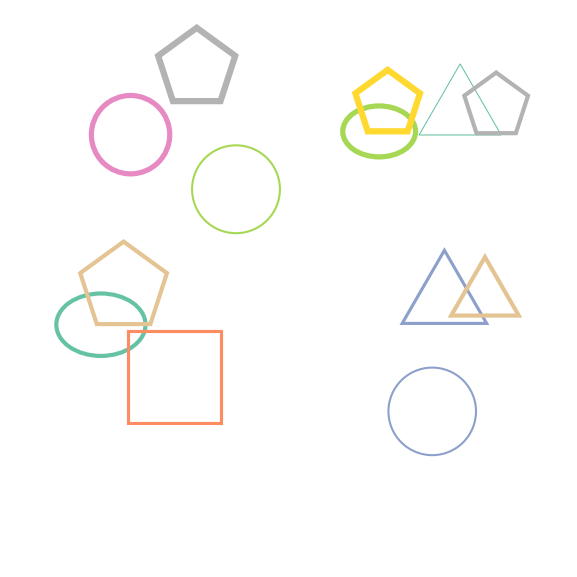[{"shape": "triangle", "thickness": 0.5, "radius": 0.41, "center": [0.797, 0.806]}, {"shape": "oval", "thickness": 2, "radius": 0.39, "center": [0.175, 0.437]}, {"shape": "square", "thickness": 1.5, "radius": 0.4, "center": [0.302, 0.347]}, {"shape": "triangle", "thickness": 1.5, "radius": 0.42, "center": [0.77, 0.481]}, {"shape": "circle", "thickness": 1, "radius": 0.38, "center": [0.748, 0.287]}, {"shape": "circle", "thickness": 2.5, "radius": 0.34, "center": [0.226, 0.766]}, {"shape": "circle", "thickness": 1, "radius": 0.38, "center": [0.409, 0.671]}, {"shape": "oval", "thickness": 2.5, "radius": 0.32, "center": [0.657, 0.772]}, {"shape": "pentagon", "thickness": 3, "radius": 0.29, "center": [0.671, 0.819]}, {"shape": "triangle", "thickness": 2, "radius": 0.34, "center": [0.84, 0.486]}, {"shape": "pentagon", "thickness": 2, "radius": 0.39, "center": [0.214, 0.502]}, {"shape": "pentagon", "thickness": 3, "radius": 0.35, "center": [0.341, 0.881]}, {"shape": "pentagon", "thickness": 2, "radius": 0.29, "center": [0.859, 0.815]}]